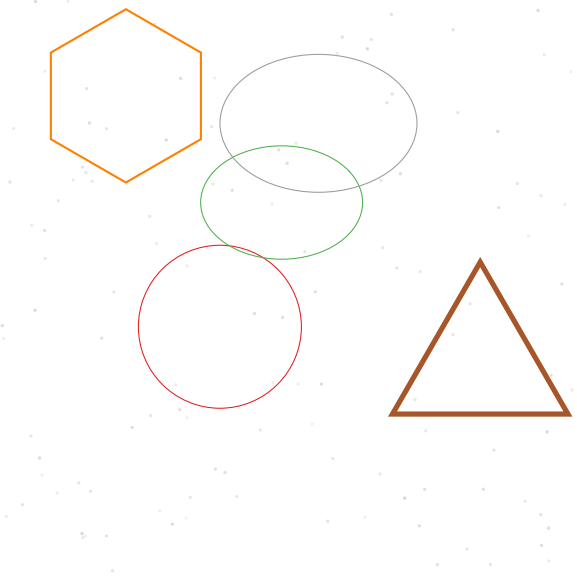[{"shape": "circle", "thickness": 0.5, "radius": 0.71, "center": [0.381, 0.433]}, {"shape": "oval", "thickness": 0.5, "radius": 0.7, "center": [0.488, 0.648]}, {"shape": "hexagon", "thickness": 1, "radius": 0.75, "center": [0.218, 0.833]}, {"shape": "triangle", "thickness": 2.5, "radius": 0.88, "center": [0.832, 0.37]}, {"shape": "oval", "thickness": 0.5, "radius": 0.85, "center": [0.551, 0.786]}]